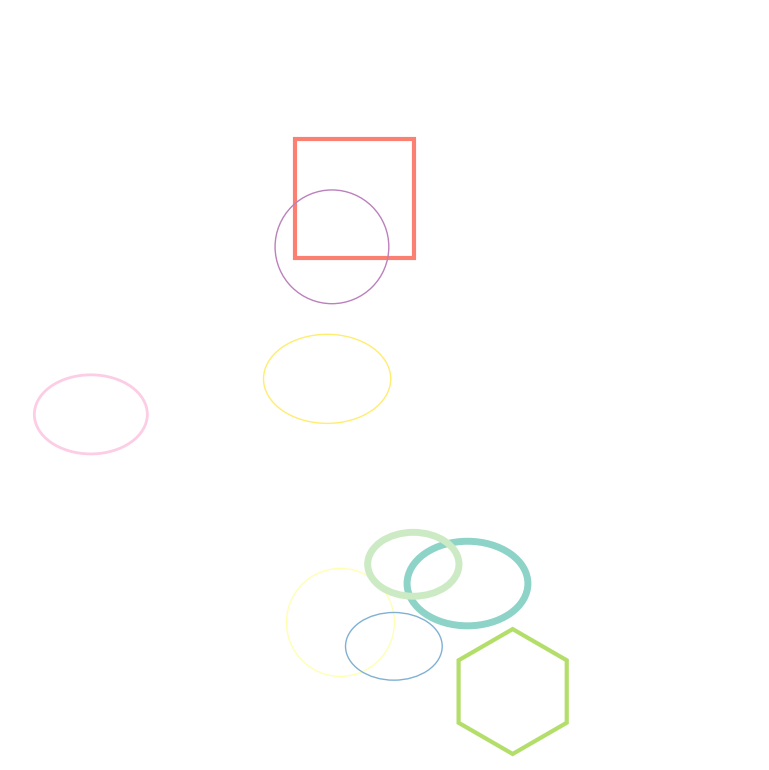[{"shape": "oval", "thickness": 2.5, "radius": 0.39, "center": [0.607, 0.242]}, {"shape": "circle", "thickness": 0.5, "radius": 0.35, "center": [0.442, 0.192]}, {"shape": "square", "thickness": 1.5, "radius": 0.39, "center": [0.46, 0.742]}, {"shape": "oval", "thickness": 0.5, "radius": 0.31, "center": [0.512, 0.161]}, {"shape": "hexagon", "thickness": 1.5, "radius": 0.41, "center": [0.666, 0.102]}, {"shape": "oval", "thickness": 1, "radius": 0.37, "center": [0.118, 0.462]}, {"shape": "circle", "thickness": 0.5, "radius": 0.37, "center": [0.431, 0.679]}, {"shape": "oval", "thickness": 2.5, "radius": 0.3, "center": [0.537, 0.267]}, {"shape": "oval", "thickness": 0.5, "radius": 0.41, "center": [0.425, 0.508]}]